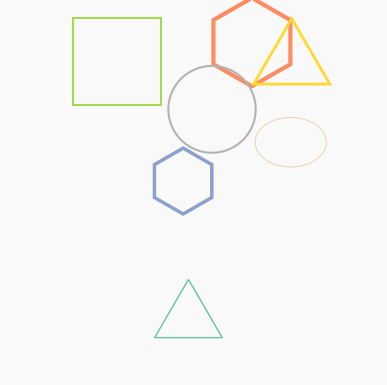[{"shape": "triangle", "thickness": 1, "radius": 0.5, "center": [0.486, 0.173]}, {"shape": "hexagon", "thickness": 3, "radius": 0.57, "center": [0.65, 0.891]}, {"shape": "hexagon", "thickness": 2.5, "radius": 0.43, "center": [0.473, 0.53]}, {"shape": "square", "thickness": 1.5, "radius": 0.57, "center": [0.302, 0.841]}, {"shape": "triangle", "thickness": 2, "radius": 0.57, "center": [0.753, 0.838]}, {"shape": "oval", "thickness": 0.5, "radius": 0.46, "center": [0.75, 0.631]}, {"shape": "circle", "thickness": 1.5, "radius": 0.56, "center": [0.547, 0.716]}]